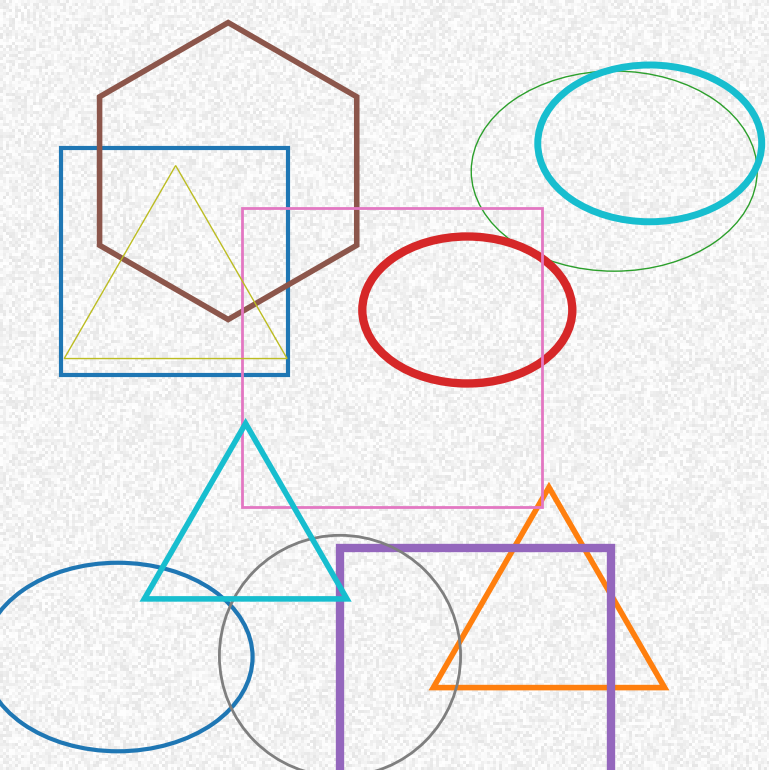[{"shape": "square", "thickness": 1.5, "radius": 0.73, "center": [0.227, 0.66]}, {"shape": "oval", "thickness": 1.5, "radius": 0.87, "center": [0.153, 0.147]}, {"shape": "triangle", "thickness": 2, "radius": 0.87, "center": [0.713, 0.194]}, {"shape": "oval", "thickness": 0.5, "radius": 0.93, "center": [0.798, 0.778]}, {"shape": "oval", "thickness": 3, "radius": 0.68, "center": [0.607, 0.597]}, {"shape": "square", "thickness": 3, "radius": 0.88, "center": [0.617, 0.112]}, {"shape": "hexagon", "thickness": 2, "radius": 0.96, "center": [0.296, 0.778]}, {"shape": "square", "thickness": 1, "radius": 0.97, "center": [0.509, 0.535]}, {"shape": "circle", "thickness": 1, "radius": 0.78, "center": [0.442, 0.148]}, {"shape": "triangle", "thickness": 0.5, "radius": 0.84, "center": [0.228, 0.618]}, {"shape": "oval", "thickness": 2.5, "radius": 0.73, "center": [0.844, 0.814]}, {"shape": "triangle", "thickness": 2, "radius": 0.76, "center": [0.319, 0.298]}]